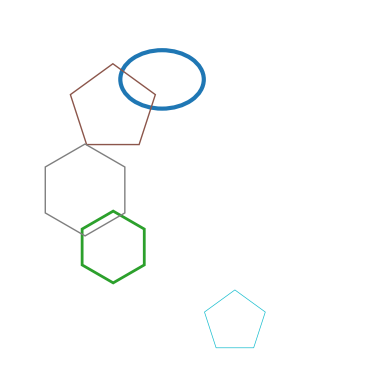[{"shape": "oval", "thickness": 3, "radius": 0.54, "center": [0.421, 0.794]}, {"shape": "hexagon", "thickness": 2, "radius": 0.47, "center": [0.294, 0.358]}, {"shape": "pentagon", "thickness": 1, "radius": 0.58, "center": [0.293, 0.718]}, {"shape": "hexagon", "thickness": 1, "radius": 0.6, "center": [0.221, 0.507]}, {"shape": "pentagon", "thickness": 0.5, "radius": 0.42, "center": [0.61, 0.164]}]